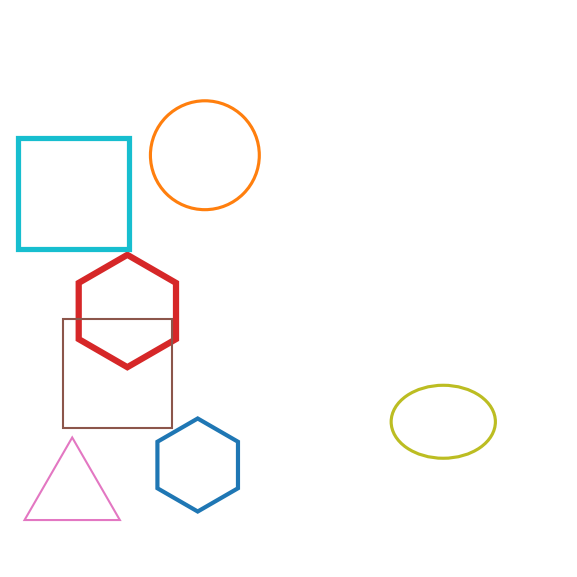[{"shape": "hexagon", "thickness": 2, "radius": 0.4, "center": [0.342, 0.194]}, {"shape": "circle", "thickness": 1.5, "radius": 0.47, "center": [0.355, 0.73]}, {"shape": "hexagon", "thickness": 3, "radius": 0.49, "center": [0.221, 0.461]}, {"shape": "square", "thickness": 1, "radius": 0.47, "center": [0.203, 0.352]}, {"shape": "triangle", "thickness": 1, "radius": 0.48, "center": [0.125, 0.146]}, {"shape": "oval", "thickness": 1.5, "radius": 0.45, "center": [0.768, 0.269]}, {"shape": "square", "thickness": 2.5, "radius": 0.48, "center": [0.127, 0.664]}]